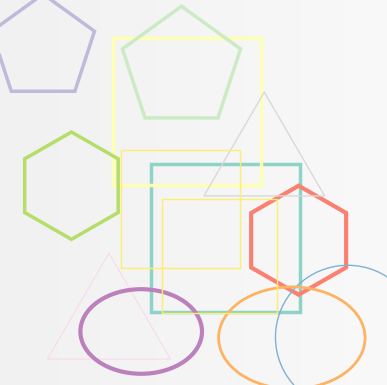[{"shape": "square", "thickness": 2.5, "radius": 0.96, "center": [0.581, 0.382]}, {"shape": "square", "thickness": 2.5, "radius": 0.96, "center": [0.483, 0.71]}, {"shape": "pentagon", "thickness": 2.5, "radius": 0.7, "center": [0.111, 0.876]}, {"shape": "hexagon", "thickness": 3, "radius": 0.71, "center": [0.771, 0.376]}, {"shape": "circle", "thickness": 1, "radius": 0.93, "center": [0.898, 0.124]}, {"shape": "oval", "thickness": 2, "radius": 0.95, "center": [0.753, 0.122]}, {"shape": "hexagon", "thickness": 2.5, "radius": 0.7, "center": [0.184, 0.518]}, {"shape": "triangle", "thickness": 0.5, "radius": 0.92, "center": [0.281, 0.159]}, {"shape": "triangle", "thickness": 1, "radius": 0.9, "center": [0.682, 0.581]}, {"shape": "oval", "thickness": 3, "radius": 0.78, "center": [0.364, 0.139]}, {"shape": "pentagon", "thickness": 2.5, "radius": 0.8, "center": [0.468, 0.823]}, {"shape": "square", "thickness": 1, "radius": 0.74, "center": [0.566, 0.336]}, {"shape": "square", "thickness": 1, "radius": 0.76, "center": [0.466, 0.456]}]